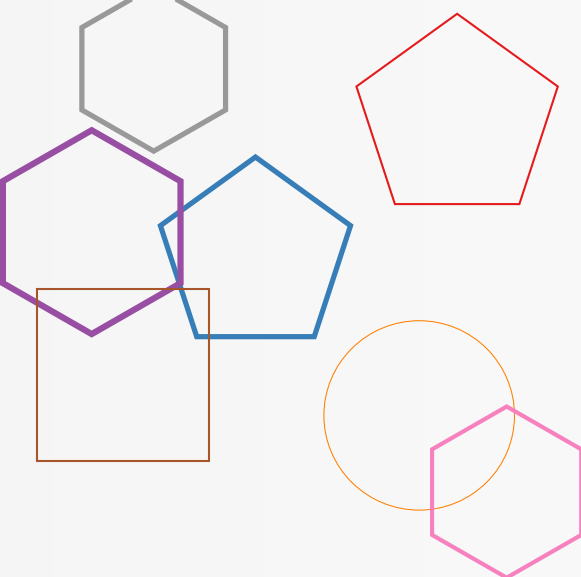[{"shape": "pentagon", "thickness": 1, "radius": 0.91, "center": [0.786, 0.793]}, {"shape": "pentagon", "thickness": 2.5, "radius": 0.86, "center": [0.44, 0.555]}, {"shape": "hexagon", "thickness": 3, "radius": 0.88, "center": [0.158, 0.597]}, {"shape": "circle", "thickness": 0.5, "radius": 0.82, "center": [0.721, 0.28]}, {"shape": "square", "thickness": 1, "radius": 0.74, "center": [0.212, 0.35]}, {"shape": "hexagon", "thickness": 2, "radius": 0.74, "center": [0.872, 0.147]}, {"shape": "hexagon", "thickness": 2.5, "radius": 0.71, "center": [0.264, 0.88]}]